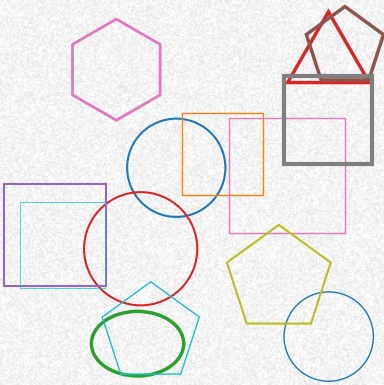[{"shape": "circle", "thickness": 1.5, "radius": 0.64, "center": [0.458, 0.564]}, {"shape": "circle", "thickness": 1, "radius": 0.58, "center": [0.854, 0.126]}, {"shape": "square", "thickness": 1, "radius": 0.53, "center": [0.578, 0.6]}, {"shape": "oval", "thickness": 2.5, "radius": 0.6, "center": [0.357, 0.107]}, {"shape": "circle", "thickness": 1.5, "radius": 0.74, "center": [0.365, 0.354]}, {"shape": "triangle", "thickness": 2.5, "radius": 0.61, "center": [0.853, 0.847]}, {"shape": "square", "thickness": 1.5, "radius": 0.67, "center": [0.143, 0.39]}, {"shape": "pentagon", "thickness": 2.5, "radius": 0.53, "center": [0.896, 0.878]}, {"shape": "hexagon", "thickness": 2, "radius": 0.66, "center": [0.302, 0.819]}, {"shape": "square", "thickness": 1, "radius": 0.75, "center": [0.745, 0.544]}, {"shape": "square", "thickness": 3, "radius": 0.57, "center": [0.852, 0.689]}, {"shape": "pentagon", "thickness": 1.5, "radius": 0.71, "center": [0.724, 0.274]}, {"shape": "pentagon", "thickness": 1, "radius": 0.66, "center": [0.392, 0.136]}, {"shape": "square", "thickness": 0.5, "radius": 0.55, "center": [0.162, 0.364]}]